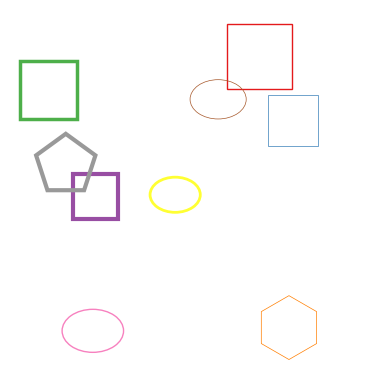[{"shape": "square", "thickness": 1, "radius": 0.42, "center": [0.674, 0.854]}, {"shape": "square", "thickness": 0.5, "radius": 0.33, "center": [0.761, 0.686]}, {"shape": "square", "thickness": 2.5, "radius": 0.37, "center": [0.125, 0.766]}, {"shape": "square", "thickness": 3, "radius": 0.29, "center": [0.247, 0.49]}, {"shape": "hexagon", "thickness": 0.5, "radius": 0.41, "center": [0.751, 0.149]}, {"shape": "oval", "thickness": 2, "radius": 0.33, "center": [0.455, 0.494]}, {"shape": "oval", "thickness": 0.5, "radius": 0.36, "center": [0.567, 0.742]}, {"shape": "oval", "thickness": 1, "radius": 0.4, "center": [0.241, 0.141]}, {"shape": "pentagon", "thickness": 3, "radius": 0.4, "center": [0.171, 0.571]}]